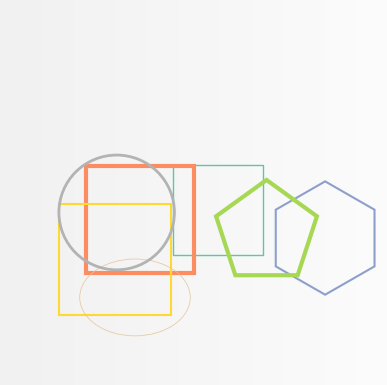[{"shape": "square", "thickness": 1, "radius": 0.58, "center": [0.562, 0.454]}, {"shape": "square", "thickness": 3, "radius": 0.7, "center": [0.36, 0.429]}, {"shape": "hexagon", "thickness": 1.5, "radius": 0.74, "center": [0.839, 0.382]}, {"shape": "pentagon", "thickness": 3, "radius": 0.68, "center": [0.688, 0.396]}, {"shape": "square", "thickness": 1.5, "radius": 0.72, "center": [0.296, 0.325]}, {"shape": "oval", "thickness": 0.5, "radius": 0.71, "center": [0.348, 0.227]}, {"shape": "circle", "thickness": 2, "radius": 0.75, "center": [0.301, 0.448]}]